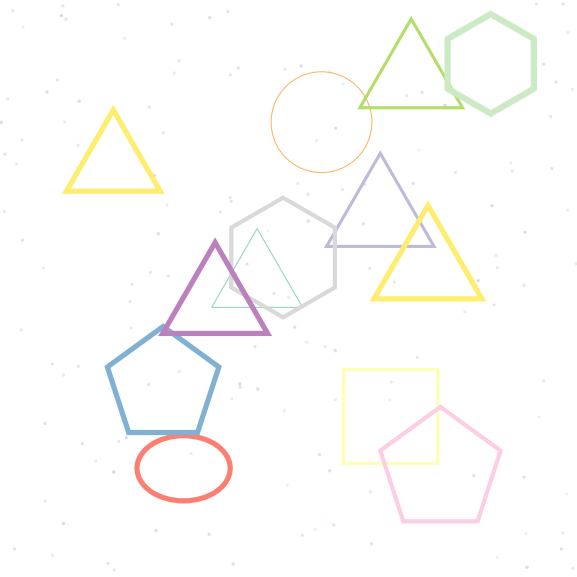[{"shape": "triangle", "thickness": 0.5, "radius": 0.45, "center": [0.445, 0.512]}, {"shape": "square", "thickness": 1.5, "radius": 0.41, "center": [0.675, 0.278]}, {"shape": "triangle", "thickness": 1.5, "radius": 0.54, "center": [0.658, 0.626]}, {"shape": "oval", "thickness": 2.5, "radius": 0.4, "center": [0.318, 0.188]}, {"shape": "pentagon", "thickness": 2.5, "radius": 0.51, "center": [0.282, 0.332]}, {"shape": "circle", "thickness": 0.5, "radius": 0.44, "center": [0.557, 0.788]}, {"shape": "triangle", "thickness": 1.5, "radius": 0.51, "center": [0.712, 0.864]}, {"shape": "pentagon", "thickness": 2, "radius": 0.55, "center": [0.763, 0.185]}, {"shape": "hexagon", "thickness": 2, "radius": 0.52, "center": [0.49, 0.553]}, {"shape": "triangle", "thickness": 2.5, "radius": 0.52, "center": [0.373, 0.474]}, {"shape": "hexagon", "thickness": 3, "radius": 0.43, "center": [0.85, 0.889]}, {"shape": "triangle", "thickness": 2.5, "radius": 0.54, "center": [0.741, 0.536]}, {"shape": "triangle", "thickness": 2.5, "radius": 0.47, "center": [0.196, 0.715]}]